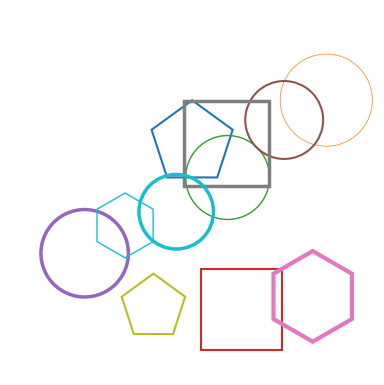[{"shape": "pentagon", "thickness": 1.5, "radius": 0.55, "center": [0.499, 0.629]}, {"shape": "circle", "thickness": 0.5, "radius": 0.6, "center": [0.847, 0.74]}, {"shape": "circle", "thickness": 1, "radius": 0.54, "center": [0.591, 0.539]}, {"shape": "square", "thickness": 1.5, "radius": 0.52, "center": [0.627, 0.196]}, {"shape": "circle", "thickness": 2.5, "radius": 0.57, "center": [0.22, 0.342]}, {"shape": "circle", "thickness": 1.5, "radius": 0.51, "center": [0.738, 0.688]}, {"shape": "hexagon", "thickness": 3, "radius": 0.59, "center": [0.812, 0.23]}, {"shape": "square", "thickness": 2.5, "radius": 0.55, "center": [0.587, 0.627]}, {"shape": "pentagon", "thickness": 1.5, "radius": 0.43, "center": [0.398, 0.203]}, {"shape": "hexagon", "thickness": 1, "radius": 0.42, "center": [0.325, 0.414]}, {"shape": "circle", "thickness": 2.5, "radius": 0.48, "center": [0.458, 0.45]}]